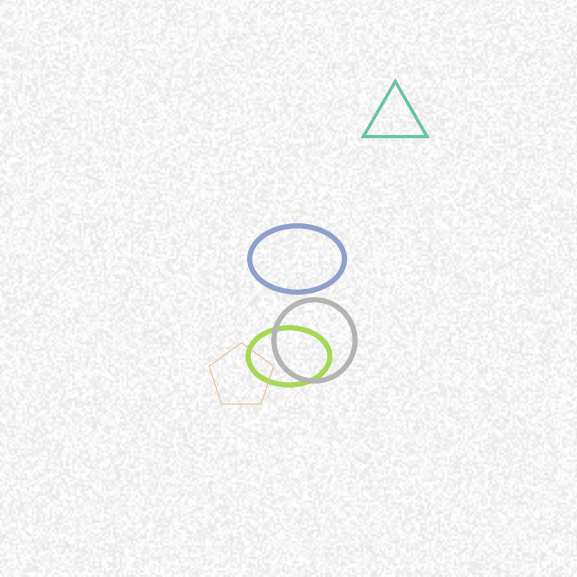[{"shape": "triangle", "thickness": 1.5, "radius": 0.32, "center": [0.684, 0.794]}, {"shape": "oval", "thickness": 2.5, "radius": 0.41, "center": [0.514, 0.551]}, {"shape": "oval", "thickness": 2.5, "radius": 0.35, "center": [0.5, 0.382]}, {"shape": "pentagon", "thickness": 0.5, "radius": 0.29, "center": [0.418, 0.347]}, {"shape": "circle", "thickness": 2.5, "radius": 0.35, "center": [0.545, 0.41]}]